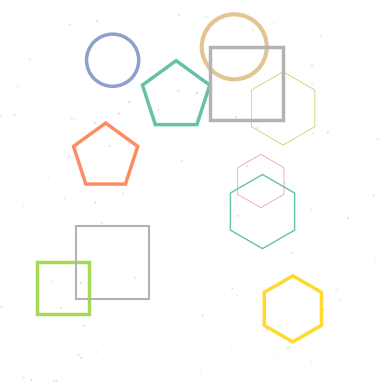[{"shape": "hexagon", "thickness": 1, "radius": 0.48, "center": [0.682, 0.45]}, {"shape": "pentagon", "thickness": 2.5, "radius": 0.46, "center": [0.457, 0.751]}, {"shape": "pentagon", "thickness": 2.5, "radius": 0.44, "center": [0.274, 0.593]}, {"shape": "circle", "thickness": 2.5, "radius": 0.34, "center": [0.293, 0.844]}, {"shape": "hexagon", "thickness": 0.5, "radius": 0.35, "center": [0.677, 0.53]}, {"shape": "square", "thickness": 2.5, "radius": 0.34, "center": [0.164, 0.252]}, {"shape": "hexagon", "thickness": 0.5, "radius": 0.48, "center": [0.735, 0.719]}, {"shape": "hexagon", "thickness": 2.5, "radius": 0.43, "center": [0.761, 0.198]}, {"shape": "circle", "thickness": 3, "radius": 0.42, "center": [0.608, 0.878]}, {"shape": "square", "thickness": 2.5, "radius": 0.47, "center": [0.641, 0.783]}, {"shape": "square", "thickness": 1.5, "radius": 0.47, "center": [0.292, 0.318]}]